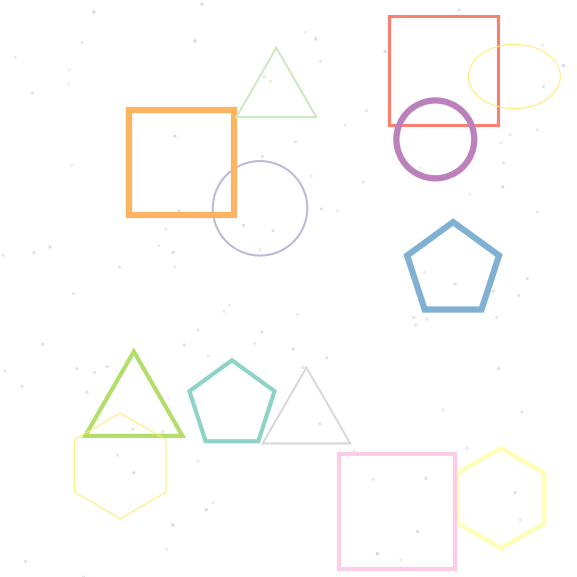[{"shape": "pentagon", "thickness": 2, "radius": 0.39, "center": [0.402, 0.298]}, {"shape": "hexagon", "thickness": 2, "radius": 0.43, "center": [0.867, 0.136]}, {"shape": "circle", "thickness": 1, "radius": 0.41, "center": [0.45, 0.638]}, {"shape": "square", "thickness": 1.5, "radius": 0.47, "center": [0.768, 0.877]}, {"shape": "pentagon", "thickness": 3, "radius": 0.42, "center": [0.785, 0.531]}, {"shape": "square", "thickness": 3, "radius": 0.45, "center": [0.314, 0.718]}, {"shape": "triangle", "thickness": 2, "radius": 0.49, "center": [0.232, 0.293]}, {"shape": "square", "thickness": 2, "radius": 0.5, "center": [0.688, 0.113]}, {"shape": "triangle", "thickness": 1, "radius": 0.44, "center": [0.531, 0.275]}, {"shape": "circle", "thickness": 3, "radius": 0.34, "center": [0.754, 0.758]}, {"shape": "triangle", "thickness": 1, "radius": 0.4, "center": [0.478, 0.836]}, {"shape": "hexagon", "thickness": 0.5, "radius": 0.46, "center": [0.208, 0.192]}, {"shape": "oval", "thickness": 0.5, "radius": 0.4, "center": [0.891, 0.867]}]